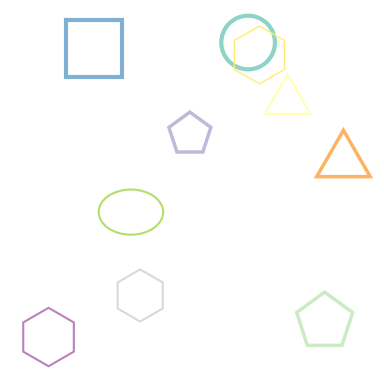[{"shape": "circle", "thickness": 3, "radius": 0.35, "center": [0.644, 0.89]}, {"shape": "triangle", "thickness": 1.5, "radius": 0.34, "center": [0.747, 0.738]}, {"shape": "pentagon", "thickness": 2.5, "radius": 0.29, "center": [0.493, 0.651]}, {"shape": "square", "thickness": 3, "radius": 0.37, "center": [0.244, 0.874]}, {"shape": "triangle", "thickness": 2.5, "radius": 0.4, "center": [0.892, 0.581]}, {"shape": "oval", "thickness": 1.5, "radius": 0.42, "center": [0.34, 0.449]}, {"shape": "hexagon", "thickness": 1.5, "radius": 0.34, "center": [0.364, 0.233]}, {"shape": "hexagon", "thickness": 1.5, "radius": 0.38, "center": [0.126, 0.125]}, {"shape": "pentagon", "thickness": 2.5, "radius": 0.38, "center": [0.843, 0.165]}, {"shape": "hexagon", "thickness": 1, "radius": 0.38, "center": [0.674, 0.857]}]